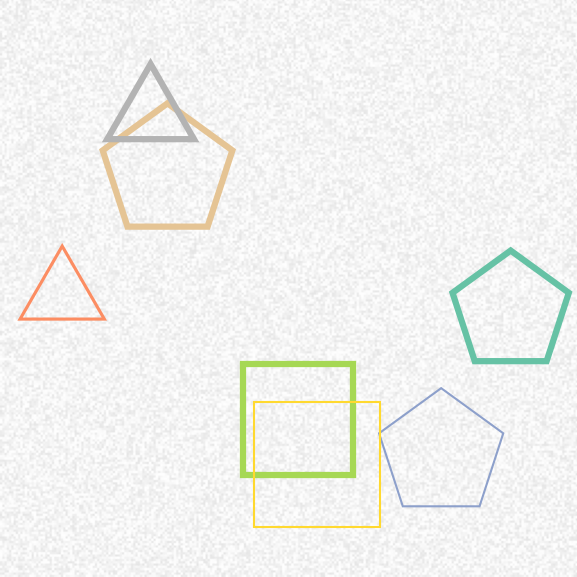[{"shape": "pentagon", "thickness": 3, "radius": 0.53, "center": [0.884, 0.459]}, {"shape": "triangle", "thickness": 1.5, "radius": 0.42, "center": [0.108, 0.489]}, {"shape": "pentagon", "thickness": 1, "radius": 0.57, "center": [0.764, 0.214]}, {"shape": "square", "thickness": 3, "radius": 0.48, "center": [0.516, 0.273]}, {"shape": "square", "thickness": 1, "radius": 0.54, "center": [0.549, 0.195]}, {"shape": "pentagon", "thickness": 3, "radius": 0.59, "center": [0.29, 0.702]}, {"shape": "triangle", "thickness": 3, "radius": 0.43, "center": [0.261, 0.801]}]